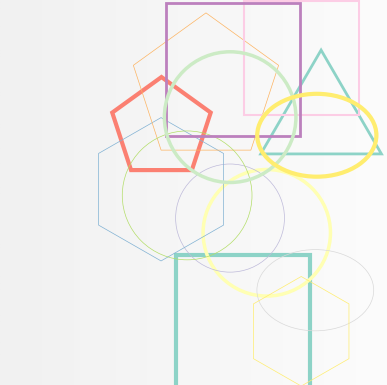[{"shape": "triangle", "thickness": 2, "radius": 0.9, "center": [0.829, 0.69]}, {"shape": "square", "thickness": 3, "radius": 0.87, "center": [0.626, 0.165]}, {"shape": "circle", "thickness": 2.5, "radius": 0.82, "center": [0.688, 0.395]}, {"shape": "circle", "thickness": 0.5, "radius": 0.7, "center": [0.594, 0.434]}, {"shape": "pentagon", "thickness": 3, "radius": 0.67, "center": [0.417, 0.666]}, {"shape": "hexagon", "thickness": 0.5, "radius": 0.93, "center": [0.416, 0.508]}, {"shape": "pentagon", "thickness": 0.5, "radius": 0.99, "center": [0.532, 0.769]}, {"shape": "circle", "thickness": 0.5, "radius": 0.84, "center": [0.483, 0.493]}, {"shape": "square", "thickness": 1.5, "radius": 0.74, "center": [0.778, 0.85]}, {"shape": "oval", "thickness": 0.5, "radius": 0.75, "center": [0.814, 0.246]}, {"shape": "square", "thickness": 2, "radius": 0.87, "center": [0.602, 0.819]}, {"shape": "circle", "thickness": 2.5, "radius": 0.85, "center": [0.594, 0.696]}, {"shape": "oval", "thickness": 3, "radius": 0.77, "center": [0.818, 0.649]}, {"shape": "hexagon", "thickness": 0.5, "radius": 0.71, "center": [0.777, 0.14]}]